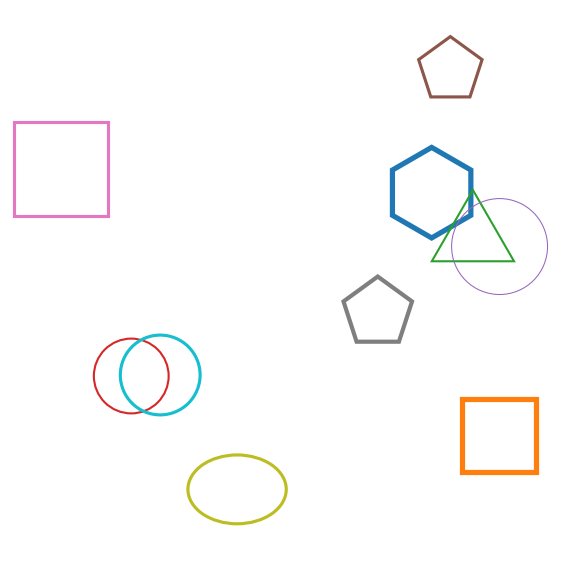[{"shape": "hexagon", "thickness": 2.5, "radius": 0.39, "center": [0.747, 0.666]}, {"shape": "square", "thickness": 2.5, "radius": 0.32, "center": [0.864, 0.245]}, {"shape": "triangle", "thickness": 1, "radius": 0.41, "center": [0.819, 0.588]}, {"shape": "circle", "thickness": 1, "radius": 0.32, "center": [0.227, 0.348]}, {"shape": "circle", "thickness": 0.5, "radius": 0.42, "center": [0.865, 0.572]}, {"shape": "pentagon", "thickness": 1.5, "radius": 0.29, "center": [0.78, 0.878]}, {"shape": "square", "thickness": 1.5, "radius": 0.41, "center": [0.106, 0.707]}, {"shape": "pentagon", "thickness": 2, "radius": 0.31, "center": [0.654, 0.458]}, {"shape": "oval", "thickness": 1.5, "radius": 0.43, "center": [0.411, 0.152]}, {"shape": "circle", "thickness": 1.5, "radius": 0.35, "center": [0.277, 0.35]}]